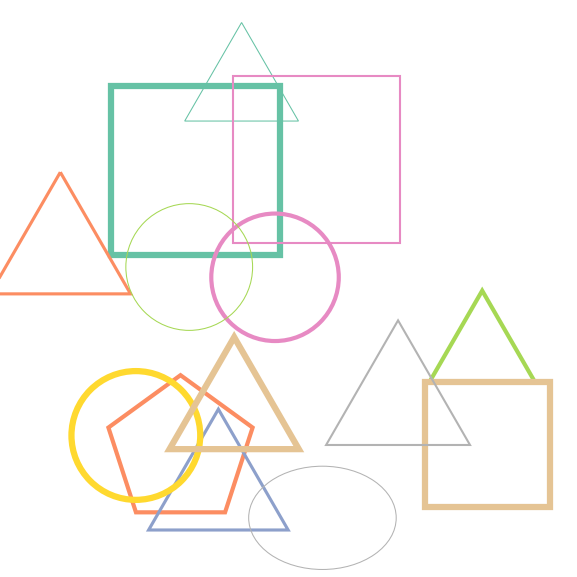[{"shape": "square", "thickness": 3, "radius": 0.73, "center": [0.339, 0.703]}, {"shape": "triangle", "thickness": 0.5, "radius": 0.57, "center": [0.418, 0.846]}, {"shape": "pentagon", "thickness": 2, "radius": 0.66, "center": [0.313, 0.218]}, {"shape": "triangle", "thickness": 1.5, "radius": 0.7, "center": [0.104, 0.56]}, {"shape": "triangle", "thickness": 1.5, "radius": 0.7, "center": [0.378, 0.151]}, {"shape": "circle", "thickness": 2, "radius": 0.55, "center": [0.476, 0.519]}, {"shape": "square", "thickness": 1, "radius": 0.72, "center": [0.549, 0.723]}, {"shape": "triangle", "thickness": 2, "radius": 0.52, "center": [0.835, 0.391]}, {"shape": "circle", "thickness": 0.5, "radius": 0.55, "center": [0.328, 0.537]}, {"shape": "circle", "thickness": 3, "radius": 0.56, "center": [0.235, 0.245]}, {"shape": "triangle", "thickness": 3, "radius": 0.65, "center": [0.406, 0.286]}, {"shape": "square", "thickness": 3, "radius": 0.54, "center": [0.844, 0.229]}, {"shape": "triangle", "thickness": 1, "radius": 0.72, "center": [0.689, 0.301]}, {"shape": "oval", "thickness": 0.5, "radius": 0.64, "center": [0.558, 0.102]}]